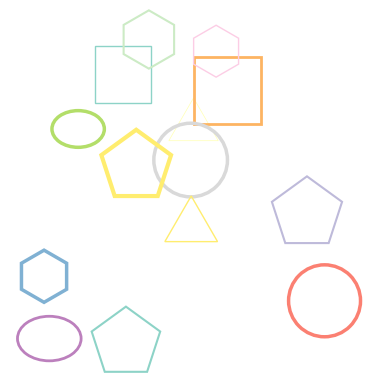[{"shape": "pentagon", "thickness": 1.5, "radius": 0.47, "center": [0.327, 0.11]}, {"shape": "square", "thickness": 1, "radius": 0.37, "center": [0.319, 0.808]}, {"shape": "triangle", "thickness": 0.5, "radius": 0.37, "center": [0.503, 0.672]}, {"shape": "pentagon", "thickness": 1.5, "radius": 0.48, "center": [0.797, 0.446]}, {"shape": "circle", "thickness": 2.5, "radius": 0.47, "center": [0.843, 0.219]}, {"shape": "hexagon", "thickness": 2.5, "radius": 0.34, "center": [0.114, 0.282]}, {"shape": "square", "thickness": 2, "radius": 0.44, "center": [0.591, 0.766]}, {"shape": "oval", "thickness": 2.5, "radius": 0.34, "center": [0.203, 0.665]}, {"shape": "hexagon", "thickness": 1, "radius": 0.34, "center": [0.561, 0.867]}, {"shape": "circle", "thickness": 2.5, "radius": 0.48, "center": [0.495, 0.584]}, {"shape": "oval", "thickness": 2, "radius": 0.41, "center": [0.128, 0.121]}, {"shape": "hexagon", "thickness": 1.5, "radius": 0.38, "center": [0.387, 0.897]}, {"shape": "pentagon", "thickness": 3, "radius": 0.48, "center": [0.354, 0.568]}, {"shape": "triangle", "thickness": 1, "radius": 0.4, "center": [0.497, 0.412]}]